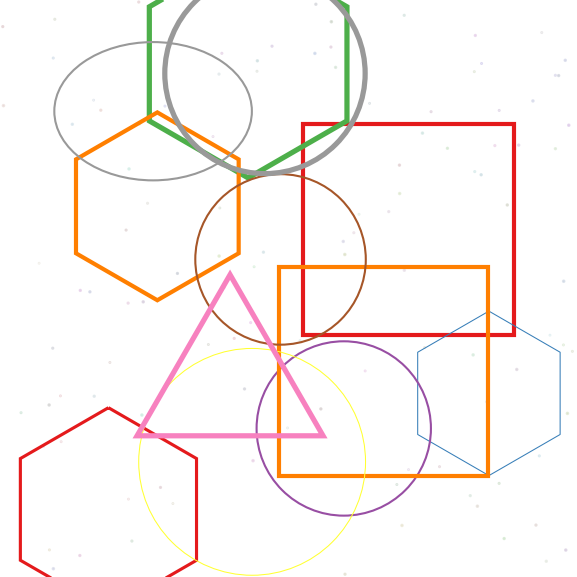[{"shape": "square", "thickness": 2, "radius": 0.91, "center": [0.707, 0.602]}, {"shape": "hexagon", "thickness": 1.5, "radius": 0.88, "center": [0.188, 0.117]}, {"shape": "hexagon", "thickness": 0.5, "radius": 0.71, "center": [0.847, 0.318]}, {"shape": "hexagon", "thickness": 2.5, "radius": 0.99, "center": [0.43, 0.889]}, {"shape": "circle", "thickness": 1, "radius": 0.75, "center": [0.595, 0.257]}, {"shape": "hexagon", "thickness": 2, "radius": 0.81, "center": [0.272, 0.642]}, {"shape": "square", "thickness": 2, "radius": 0.9, "center": [0.664, 0.356]}, {"shape": "circle", "thickness": 0.5, "radius": 0.98, "center": [0.437, 0.199]}, {"shape": "circle", "thickness": 1, "radius": 0.74, "center": [0.486, 0.55]}, {"shape": "triangle", "thickness": 2.5, "radius": 0.93, "center": [0.398, 0.337]}, {"shape": "circle", "thickness": 2.5, "radius": 0.87, "center": [0.459, 0.872]}, {"shape": "oval", "thickness": 1, "radius": 0.86, "center": [0.265, 0.807]}]